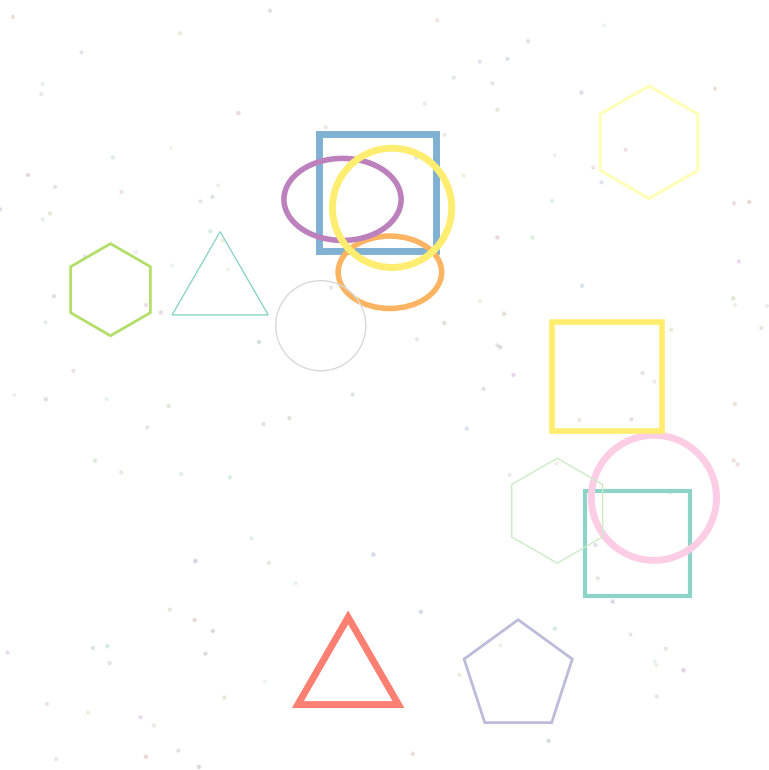[{"shape": "triangle", "thickness": 0.5, "radius": 0.36, "center": [0.286, 0.627]}, {"shape": "square", "thickness": 1.5, "radius": 0.34, "center": [0.828, 0.294]}, {"shape": "hexagon", "thickness": 1, "radius": 0.37, "center": [0.843, 0.815]}, {"shape": "pentagon", "thickness": 1, "radius": 0.37, "center": [0.673, 0.121]}, {"shape": "triangle", "thickness": 2.5, "radius": 0.38, "center": [0.452, 0.123]}, {"shape": "square", "thickness": 2.5, "radius": 0.38, "center": [0.49, 0.75]}, {"shape": "oval", "thickness": 2, "radius": 0.34, "center": [0.506, 0.646]}, {"shape": "hexagon", "thickness": 1, "radius": 0.3, "center": [0.144, 0.624]}, {"shape": "circle", "thickness": 2.5, "radius": 0.41, "center": [0.849, 0.354]}, {"shape": "circle", "thickness": 0.5, "radius": 0.29, "center": [0.417, 0.577]}, {"shape": "oval", "thickness": 2, "radius": 0.38, "center": [0.445, 0.741]}, {"shape": "hexagon", "thickness": 0.5, "radius": 0.34, "center": [0.724, 0.337]}, {"shape": "circle", "thickness": 2.5, "radius": 0.39, "center": [0.509, 0.73]}, {"shape": "square", "thickness": 2, "radius": 0.36, "center": [0.788, 0.511]}]